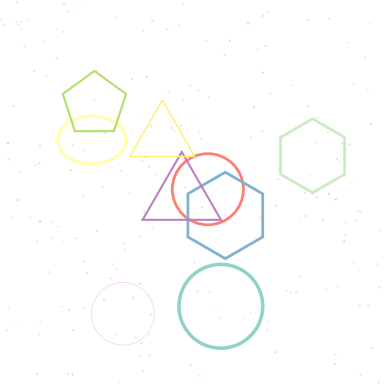[{"shape": "circle", "thickness": 2.5, "radius": 0.54, "center": [0.574, 0.204]}, {"shape": "oval", "thickness": 2.5, "radius": 0.44, "center": [0.239, 0.636]}, {"shape": "circle", "thickness": 2, "radius": 0.46, "center": [0.54, 0.508]}, {"shape": "hexagon", "thickness": 2, "radius": 0.56, "center": [0.585, 0.441]}, {"shape": "pentagon", "thickness": 1.5, "radius": 0.43, "center": [0.245, 0.729]}, {"shape": "circle", "thickness": 0.5, "radius": 0.41, "center": [0.319, 0.185]}, {"shape": "triangle", "thickness": 1.5, "radius": 0.59, "center": [0.472, 0.488]}, {"shape": "hexagon", "thickness": 2, "radius": 0.48, "center": [0.812, 0.595]}, {"shape": "triangle", "thickness": 1, "radius": 0.49, "center": [0.422, 0.642]}]